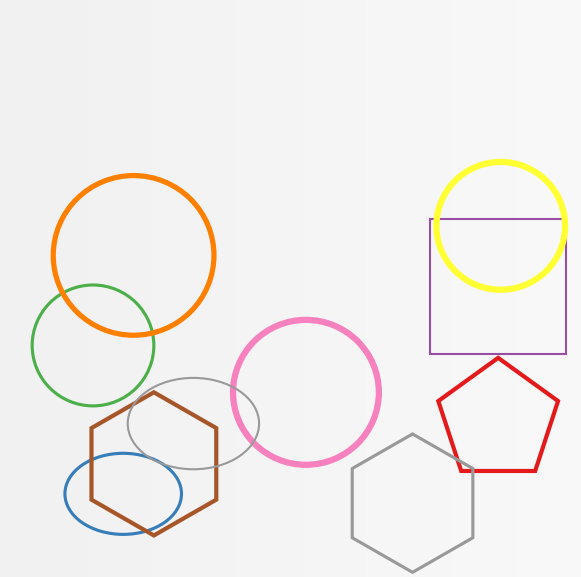[{"shape": "pentagon", "thickness": 2, "radius": 0.54, "center": [0.857, 0.271]}, {"shape": "oval", "thickness": 1.5, "radius": 0.5, "center": [0.212, 0.144]}, {"shape": "circle", "thickness": 1.5, "radius": 0.52, "center": [0.16, 0.401]}, {"shape": "square", "thickness": 1, "radius": 0.59, "center": [0.857, 0.503]}, {"shape": "circle", "thickness": 2.5, "radius": 0.69, "center": [0.23, 0.557]}, {"shape": "circle", "thickness": 3, "radius": 0.55, "center": [0.861, 0.608]}, {"shape": "hexagon", "thickness": 2, "radius": 0.62, "center": [0.265, 0.196]}, {"shape": "circle", "thickness": 3, "radius": 0.63, "center": [0.526, 0.32]}, {"shape": "hexagon", "thickness": 1.5, "radius": 0.6, "center": [0.71, 0.128]}, {"shape": "oval", "thickness": 1, "radius": 0.57, "center": [0.333, 0.266]}]